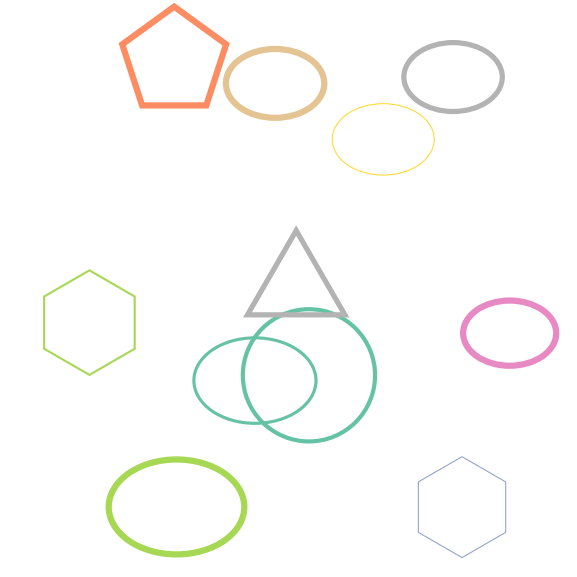[{"shape": "circle", "thickness": 2, "radius": 0.57, "center": [0.535, 0.349]}, {"shape": "oval", "thickness": 1.5, "radius": 0.53, "center": [0.441, 0.34]}, {"shape": "pentagon", "thickness": 3, "radius": 0.47, "center": [0.302, 0.893]}, {"shape": "hexagon", "thickness": 0.5, "radius": 0.44, "center": [0.8, 0.121]}, {"shape": "oval", "thickness": 3, "radius": 0.4, "center": [0.883, 0.422]}, {"shape": "oval", "thickness": 3, "radius": 0.59, "center": [0.306, 0.121]}, {"shape": "hexagon", "thickness": 1, "radius": 0.45, "center": [0.155, 0.44]}, {"shape": "oval", "thickness": 0.5, "radius": 0.44, "center": [0.664, 0.758]}, {"shape": "oval", "thickness": 3, "radius": 0.43, "center": [0.476, 0.855]}, {"shape": "oval", "thickness": 2.5, "radius": 0.43, "center": [0.785, 0.866]}, {"shape": "triangle", "thickness": 2.5, "radius": 0.49, "center": [0.513, 0.503]}]